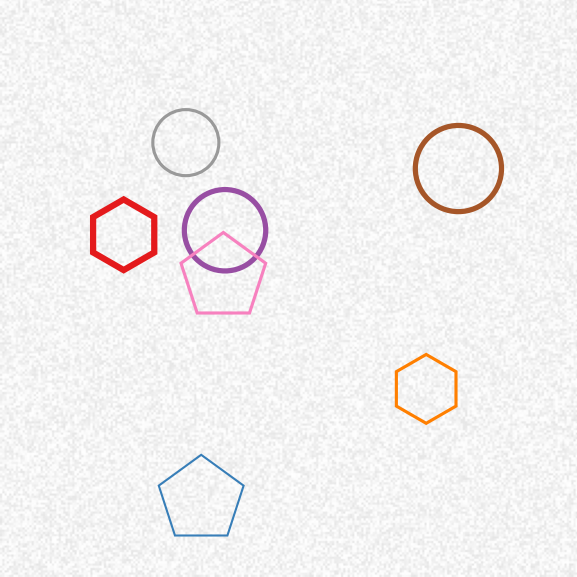[{"shape": "hexagon", "thickness": 3, "radius": 0.31, "center": [0.214, 0.593]}, {"shape": "pentagon", "thickness": 1, "radius": 0.39, "center": [0.348, 0.134]}, {"shape": "circle", "thickness": 2.5, "radius": 0.35, "center": [0.39, 0.6]}, {"shape": "hexagon", "thickness": 1.5, "radius": 0.3, "center": [0.738, 0.326]}, {"shape": "circle", "thickness": 2.5, "radius": 0.37, "center": [0.794, 0.707]}, {"shape": "pentagon", "thickness": 1.5, "radius": 0.39, "center": [0.387, 0.519]}, {"shape": "circle", "thickness": 1.5, "radius": 0.29, "center": [0.322, 0.752]}]